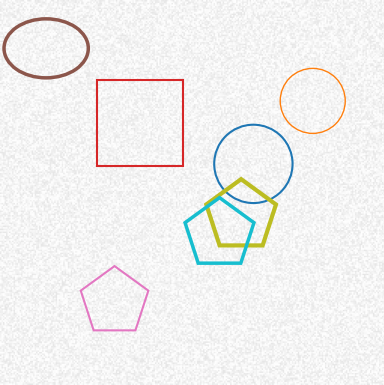[{"shape": "circle", "thickness": 1.5, "radius": 0.51, "center": [0.658, 0.574]}, {"shape": "circle", "thickness": 1, "radius": 0.42, "center": [0.812, 0.738]}, {"shape": "square", "thickness": 1.5, "radius": 0.56, "center": [0.363, 0.68]}, {"shape": "oval", "thickness": 2.5, "radius": 0.55, "center": [0.12, 0.874]}, {"shape": "pentagon", "thickness": 1.5, "radius": 0.46, "center": [0.298, 0.217]}, {"shape": "pentagon", "thickness": 3, "radius": 0.48, "center": [0.626, 0.44]}, {"shape": "pentagon", "thickness": 2.5, "radius": 0.47, "center": [0.57, 0.393]}]